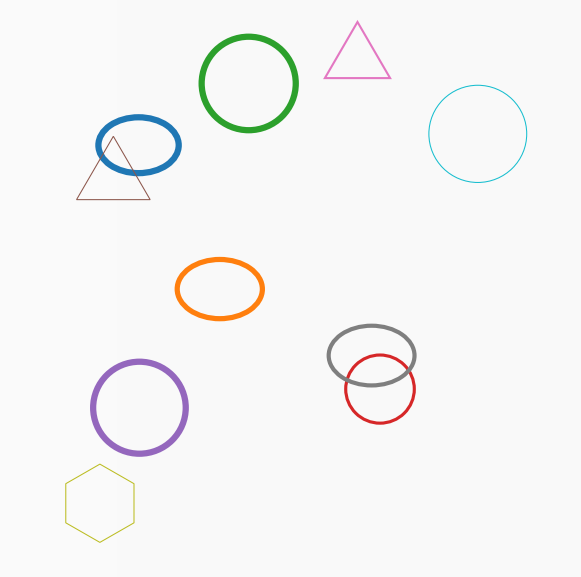[{"shape": "oval", "thickness": 3, "radius": 0.35, "center": [0.238, 0.748]}, {"shape": "oval", "thickness": 2.5, "radius": 0.37, "center": [0.378, 0.499]}, {"shape": "circle", "thickness": 3, "radius": 0.4, "center": [0.428, 0.855]}, {"shape": "circle", "thickness": 1.5, "radius": 0.3, "center": [0.654, 0.325]}, {"shape": "circle", "thickness": 3, "radius": 0.4, "center": [0.24, 0.293]}, {"shape": "triangle", "thickness": 0.5, "radius": 0.37, "center": [0.195, 0.69]}, {"shape": "triangle", "thickness": 1, "radius": 0.32, "center": [0.615, 0.896]}, {"shape": "oval", "thickness": 2, "radius": 0.37, "center": [0.639, 0.383]}, {"shape": "hexagon", "thickness": 0.5, "radius": 0.34, "center": [0.172, 0.128]}, {"shape": "circle", "thickness": 0.5, "radius": 0.42, "center": [0.822, 0.767]}]